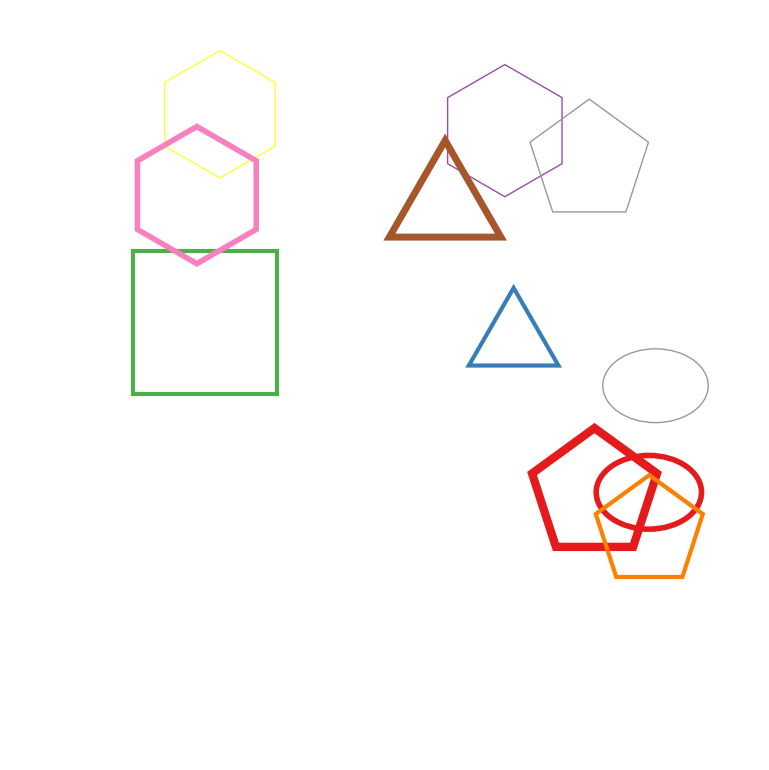[{"shape": "oval", "thickness": 2, "radius": 0.34, "center": [0.843, 0.361]}, {"shape": "pentagon", "thickness": 3, "radius": 0.43, "center": [0.772, 0.359]}, {"shape": "triangle", "thickness": 1.5, "radius": 0.34, "center": [0.667, 0.559]}, {"shape": "square", "thickness": 1.5, "radius": 0.46, "center": [0.266, 0.581]}, {"shape": "hexagon", "thickness": 0.5, "radius": 0.43, "center": [0.656, 0.83]}, {"shape": "pentagon", "thickness": 1.5, "radius": 0.37, "center": [0.843, 0.31]}, {"shape": "hexagon", "thickness": 0.5, "radius": 0.41, "center": [0.286, 0.852]}, {"shape": "triangle", "thickness": 2.5, "radius": 0.42, "center": [0.578, 0.734]}, {"shape": "hexagon", "thickness": 2, "radius": 0.45, "center": [0.256, 0.747]}, {"shape": "pentagon", "thickness": 0.5, "radius": 0.4, "center": [0.765, 0.79]}, {"shape": "oval", "thickness": 0.5, "radius": 0.34, "center": [0.851, 0.499]}]